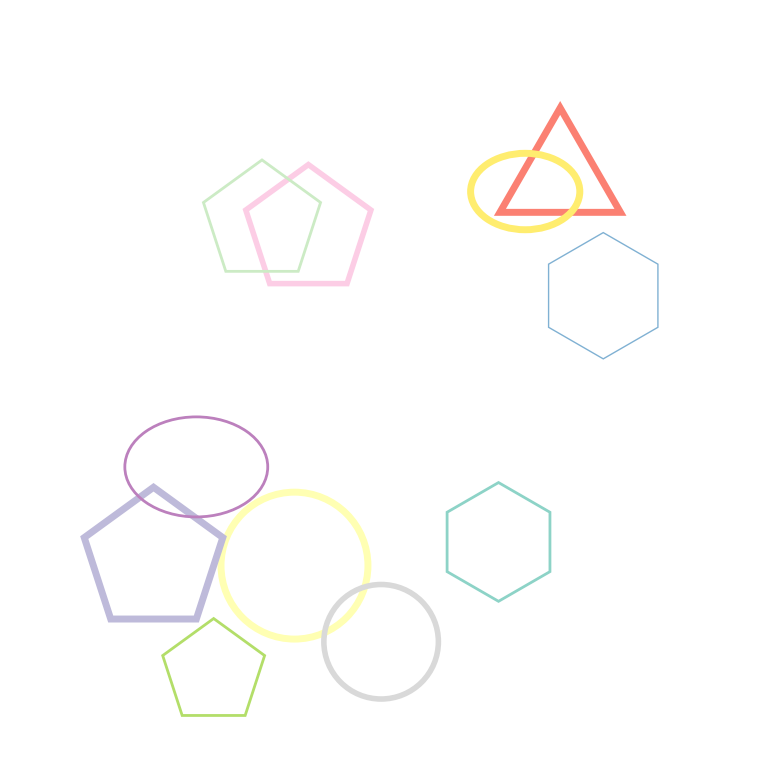[{"shape": "hexagon", "thickness": 1, "radius": 0.39, "center": [0.647, 0.296]}, {"shape": "circle", "thickness": 2.5, "radius": 0.48, "center": [0.382, 0.265]}, {"shape": "pentagon", "thickness": 2.5, "radius": 0.47, "center": [0.199, 0.273]}, {"shape": "triangle", "thickness": 2.5, "radius": 0.45, "center": [0.728, 0.769]}, {"shape": "hexagon", "thickness": 0.5, "radius": 0.41, "center": [0.783, 0.616]}, {"shape": "pentagon", "thickness": 1, "radius": 0.35, "center": [0.277, 0.127]}, {"shape": "pentagon", "thickness": 2, "radius": 0.43, "center": [0.4, 0.701]}, {"shape": "circle", "thickness": 2, "radius": 0.37, "center": [0.495, 0.167]}, {"shape": "oval", "thickness": 1, "radius": 0.46, "center": [0.255, 0.394]}, {"shape": "pentagon", "thickness": 1, "radius": 0.4, "center": [0.34, 0.712]}, {"shape": "oval", "thickness": 2.5, "radius": 0.35, "center": [0.682, 0.751]}]